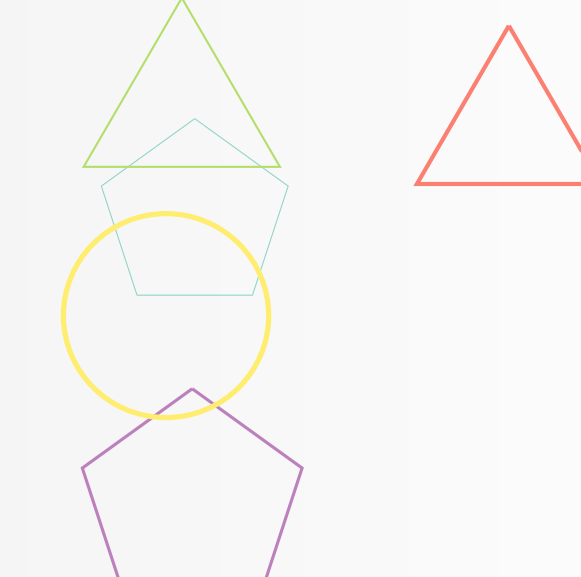[{"shape": "pentagon", "thickness": 0.5, "radius": 0.84, "center": [0.335, 0.625]}, {"shape": "triangle", "thickness": 2, "radius": 0.91, "center": [0.875, 0.772]}, {"shape": "triangle", "thickness": 1, "radius": 0.97, "center": [0.313, 0.808]}, {"shape": "pentagon", "thickness": 1.5, "radius": 0.99, "center": [0.331, 0.127]}, {"shape": "circle", "thickness": 2.5, "radius": 0.88, "center": [0.286, 0.453]}]